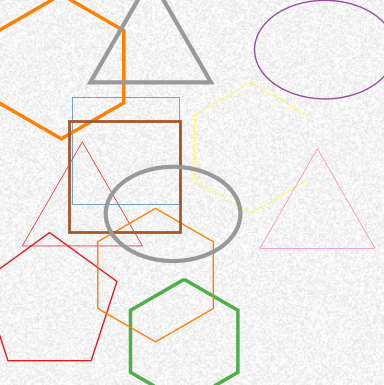[{"shape": "pentagon", "thickness": 1, "radius": 0.92, "center": [0.129, 0.212]}, {"shape": "triangle", "thickness": 0.5, "radius": 0.9, "center": [0.214, 0.451]}, {"shape": "square", "thickness": 0.5, "radius": 0.7, "center": [0.325, 0.61]}, {"shape": "hexagon", "thickness": 2.5, "radius": 0.81, "center": [0.478, 0.113]}, {"shape": "oval", "thickness": 1, "radius": 0.91, "center": [0.844, 0.871]}, {"shape": "hexagon", "thickness": 1, "radius": 0.87, "center": [0.404, 0.285]}, {"shape": "hexagon", "thickness": 2.5, "radius": 0.94, "center": [0.159, 0.827]}, {"shape": "hexagon", "thickness": 0.5, "radius": 0.85, "center": [0.652, 0.617]}, {"shape": "square", "thickness": 2, "radius": 0.72, "center": [0.323, 0.541]}, {"shape": "triangle", "thickness": 0.5, "radius": 0.86, "center": [0.824, 0.441]}, {"shape": "oval", "thickness": 3, "radius": 0.87, "center": [0.45, 0.444]}, {"shape": "triangle", "thickness": 3, "radius": 0.91, "center": [0.391, 0.877]}]